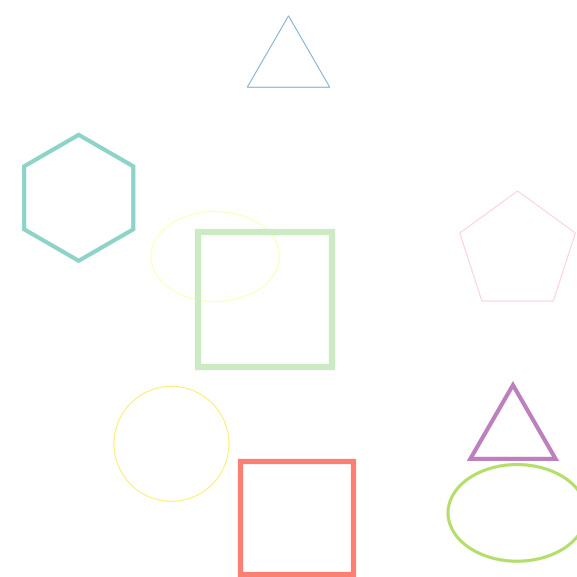[{"shape": "hexagon", "thickness": 2, "radius": 0.55, "center": [0.136, 0.657]}, {"shape": "oval", "thickness": 0.5, "radius": 0.56, "center": [0.373, 0.555]}, {"shape": "square", "thickness": 2.5, "radius": 0.49, "center": [0.514, 0.102]}, {"shape": "triangle", "thickness": 0.5, "radius": 0.41, "center": [0.5, 0.889]}, {"shape": "oval", "thickness": 1.5, "radius": 0.6, "center": [0.895, 0.111]}, {"shape": "pentagon", "thickness": 0.5, "radius": 0.53, "center": [0.896, 0.563]}, {"shape": "triangle", "thickness": 2, "radius": 0.43, "center": [0.888, 0.247]}, {"shape": "square", "thickness": 3, "radius": 0.58, "center": [0.459, 0.481]}, {"shape": "circle", "thickness": 0.5, "radius": 0.5, "center": [0.297, 0.231]}]